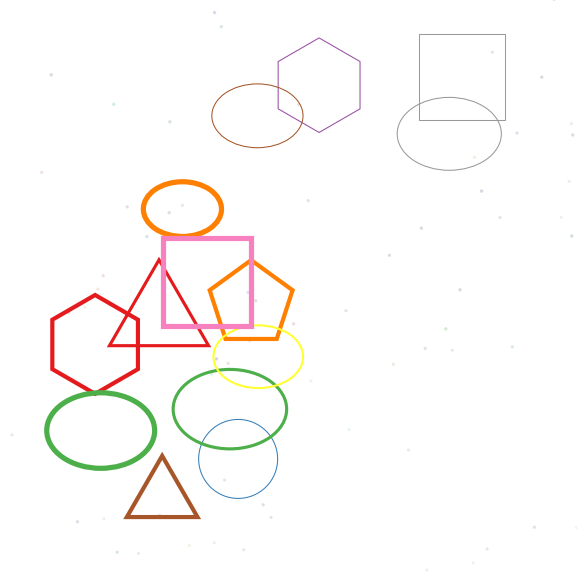[{"shape": "triangle", "thickness": 1.5, "radius": 0.5, "center": [0.275, 0.45]}, {"shape": "hexagon", "thickness": 2, "radius": 0.43, "center": [0.165, 0.403]}, {"shape": "circle", "thickness": 0.5, "radius": 0.34, "center": [0.412, 0.204]}, {"shape": "oval", "thickness": 2.5, "radius": 0.47, "center": [0.174, 0.254]}, {"shape": "oval", "thickness": 1.5, "radius": 0.49, "center": [0.398, 0.291]}, {"shape": "hexagon", "thickness": 0.5, "radius": 0.41, "center": [0.553, 0.852]}, {"shape": "oval", "thickness": 2.5, "radius": 0.34, "center": [0.316, 0.637]}, {"shape": "pentagon", "thickness": 2, "radius": 0.38, "center": [0.435, 0.473]}, {"shape": "oval", "thickness": 1, "radius": 0.39, "center": [0.447, 0.381]}, {"shape": "triangle", "thickness": 2, "radius": 0.35, "center": [0.281, 0.139]}, {"shape": "oval", "thickness": 0.5, "radius": 0.39, "center": [0.446, 0.799]}, {"shape": "square", "thickness": 2.5, "radius": 0.38, "center": [0.359, 0.511]}, {"shape": "square", "thickness": 0.5, "radius": 0.37, "center": [0.8, 0.866]}, {"shape": "oval", "thickness": 0.5, "radius": 0.45, "center": [0.778, 0.767]}]